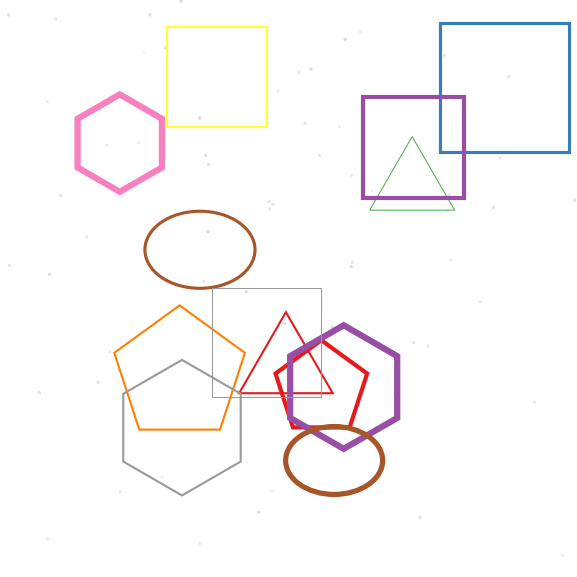[{"shape": "pentagon", "thickness": 2, "radius": 0.42, "center": [0.556, 0.326]}, {"shape": "triangle", "thickness": 1, "radius": 0.47, "center": [0.495, 0.365]}, {"shape": "square", "thickness": 1.5, "radius": 0.56, "center": [0.873, 0.848]}, {"shape": "triangle", "thickness": 0.5, "radius": 0.42, "center": [0.714, 0.678]}, {"shape": "hexagon", "thickness": 3, "radius": 0.53, "center": [0.595, 0.329]}, {"shape": "square", "thickness": 2, "radius": 0.44, "center": [0.716, 0.743]}, {"shape": "pentagon", "thickness": 1, "radius": 0.59, "center": [0.311, 0.351]}, {"shape": "square", "thickness": 1, "radius": 0.43, "center": [0.375, 0.866]}, {"shape": "oval", "thickness": 2.5, "radius": 0.42, "center": [0.579, 0.202]}, {"shape": "oval", "thickness": 1.5, "radius": 0.48, "center": [0.346, 0.567]}, {"shape": "hexagon", "thickness": 3, "radius": 0.42, "center": [0.207, 0.751]}, {"shape": "hexagon", "thickness": 1, "radius": 0.59, "center": [0.315, 0.259]}, {"shape": "square", "thickness": 0.5, "radius": 0.47, "center": [0.461, 0.406]}]